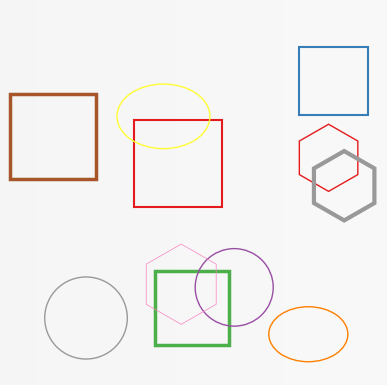[{"shape": "hexagon", "thickness": 1, "radius": 0.44, "center": [0.848, 0.59]}, {"shape": "square", "thickness": 1.5, "radius": 0.56, "center": [0.459, 0.576]}, {"shape": "square", "thickness": 1.5, "radius": 0.44, "center": [0.861, 0.789]}, {"shape": "square", "thickness": 2.5, "radius": 0.48, "center": [0.494, 0.2]}, {"shape": "circle", "thickness": 1, "radius": 0.5, "center": [0.604, 0.254]}, {"shape": "oval", "thickness": 1, "radius": 0.51, "center": [0.796, 0.132]}, {"shape": "oval", "thickness": 1, "radius": 0.6, "center": [0.422, 0.698]}, {"shape": "square", "thickness": 2.5, "radius": 0.55, "center": [0.137, 0.645]}, {"shape": "hexagon", "thickness": 0.5, "radius": 0.52, "center": [0.468, 0.262]}, {"shape": "circle", "thickness": 1, "radius": 0.53, "center": [0.222, 0.174]}, {"shape": "hexagon", "thickness": 3, "radius": 0.45, "center": [0.888, 0.518]}]